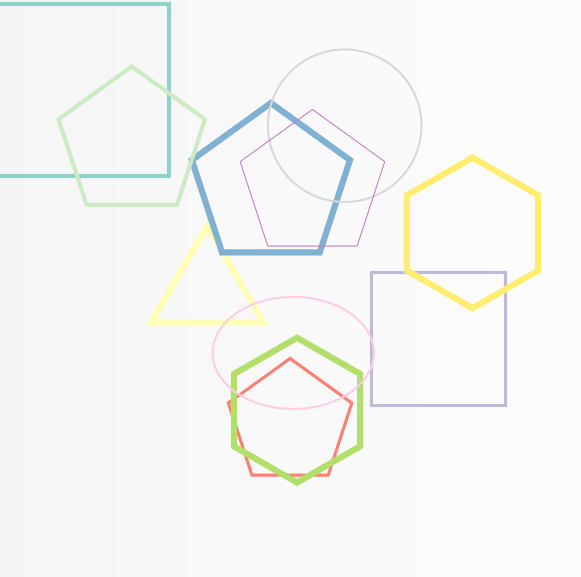[{"shape": "square", "thickness": 2, "radius": 0.75, "center": [0.142, 0.843]}, {"shape": "triangle", "thickness": 3, "radius": 0.56, "center": [0.357, 0.497]}, {"shape": "square", "thickness": 1.5, "radius": 0.58, "center": [0.754, 0.414]}, {"shape": "pentagon", "thickness": 1.5, "radius": 0.56, "center": [0.499, 0.267]}, {"shape": "pentagon", "thickness": 3, "radius": 0.72, "center": [0.466, 0.678]}, {"shape": "hexagon", "thickness": 3, "radius": 0.63, "center": [0.511, 0.289]}, {"shape": "oval", "thickness": 1, "radius": 0.69, "center": [0.504, 0.388]}, {"shape": "circle", "thickness": 1, "radius": 0.66, "center": [0.593, 0.781]}, {"shape": "pentagon", "thickness": 0.5, "radius": 0.65, "center": [0.538, 0.679]}, {"shape": "pentagon", "thickness": 2, "radius": 0.66, "center": [0.227, 0.752]}, {"shape": "hexagon", "thickness": 3, "radius": 0.65, "center": [0.813, 0.596]}]